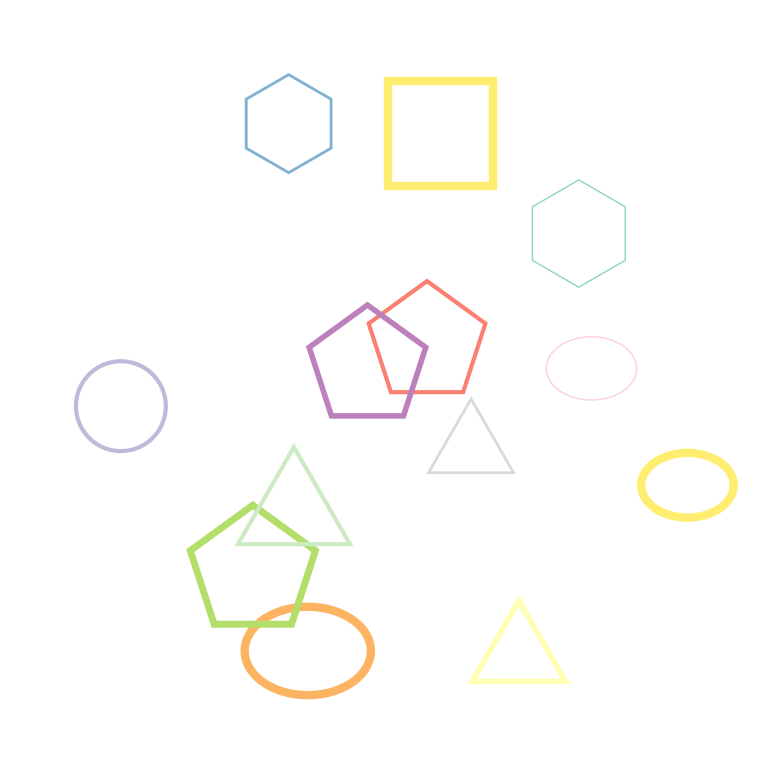[{"shape": "hexagon", "thickness": 0.5, "radius": 0.35, "center": [0.752, 0.697]}, {"shape": "triangle", "thickness": 2, "radius": 0.35, "center": [0.674, 0.15]}, {"shape": "circle", "thickness": 1.5, "radius": 0.29, "center": [0.157, 0.473]}, {"shape": "pentagon", "thickness": 1.5, "radius": 0.4, "center": [0.555, 0.555]}, {"shape": "hexagon", "thickness": 1, "radius": 0.32, "center": [0.375, 0.839]}, {"shape": "oval", "thickness": 3, "radius": 0.41, "center": [0.4, 0.155]}, {"shape": "pentagon", "thickness": 2.5, "radius": 0.43, "center": [0.328, 0.258]}, {"shape": "oval", "thickness": 0.5, "radius": 0.29, "center": [0.768, 0.522]}, {"shape": "triangle", "thickness": 1, "radius": 0.32, "center": [0.612, 0.418]}, {"shape": "pentagon", "thickness": 2, "radius": 0.4, "center": [0.477, 0.524]}, {"shape": "triangle", "thickness": 1.5, "radius": 0.42, "center": [0.382, 0.335]}, {"shape": "oval", "thickness": 3, "radius": 0.3, "center": [0.893, 0.37]}, {"shape": "square", "thickness": 3, "radius": 0.34, "center": [0.573, 0.826]}]